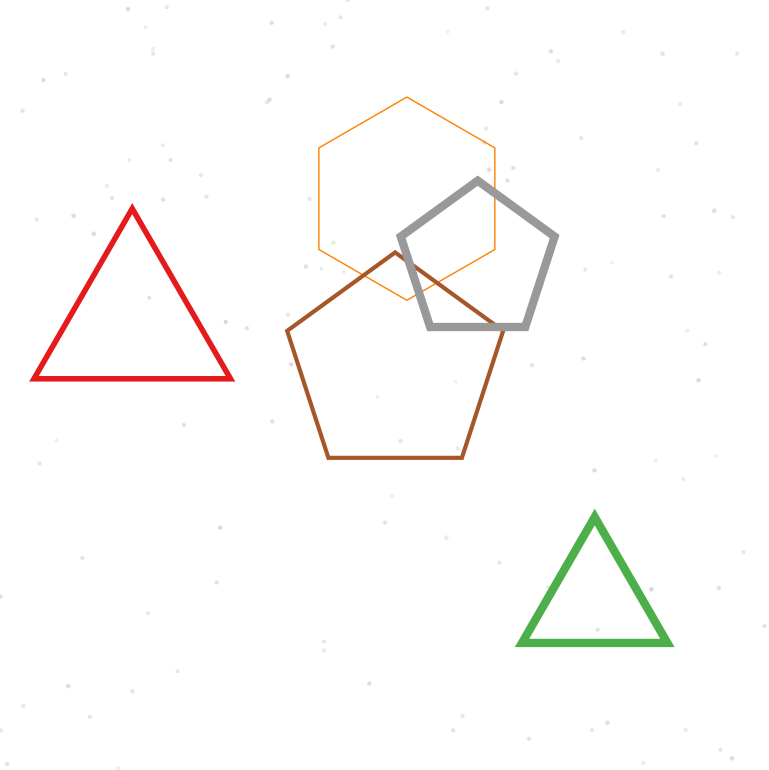[{"shape": "triangle", "thickness": 2, "radius": 0.74, "center": [0.172, 0.582]}, {"shape": "triangle", "thickness": 3, "radius": 0.55, "center": [0.772, 0.22]}, {"shape": "hexagon", "thickness": 0.5, "radius": 0.66, "center": [0.528, 0.742]}, {"shape": "pentagon", "thickness": 1.5, "radius": 0.74, "center": [0.513, 0.525]}, {"shape": "pentagon", "thickness": 3, "radius": 0.53, "center": [0.62, 0.66]}]